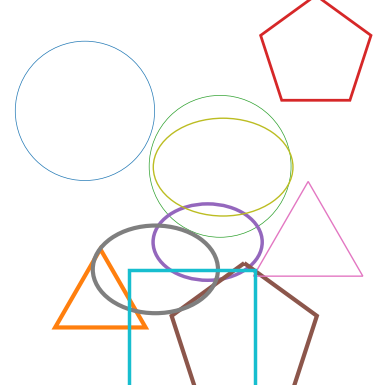[{"shape": "circle", "thickness": 0.5, "radius": 0.9, "center": [0.221, 0.712]}, {"shape": "triangle", "thickness": 3, "radius": 0.68, "center": [0.261, 0.217]}, {"shape": "circle", "thickness": 0.5, "radius": 0.92, "center": [0.572, 0.568]}, {"shape": "pentagon", "thickness": 2, "radius": 0.75, "center": [0.82, 0.861]}, {"shape": "oval", "thickness": 2.5, "radius": 0.71, "center": [0.539, 0.371]}, {"shape": "pentagon", "thickness": 3, "radius": 0.99, "center": [0.634, 0.118]}, {"shape": "triangle", "thickness": 1, "radius": 0.82, "center": [0.8, 0.365]}, {"shape": "oval", "thickness": 3, "radius": 0.81, "center": [0.404, 0.3]}, {"shape": "oval", "thickness": 1, "radius": 0.91, "center": [0.58, 0.566]}, {"shape": "square", "thickness": 2.5, "radius": 0.82, "center": [0.499, 0.137]}]